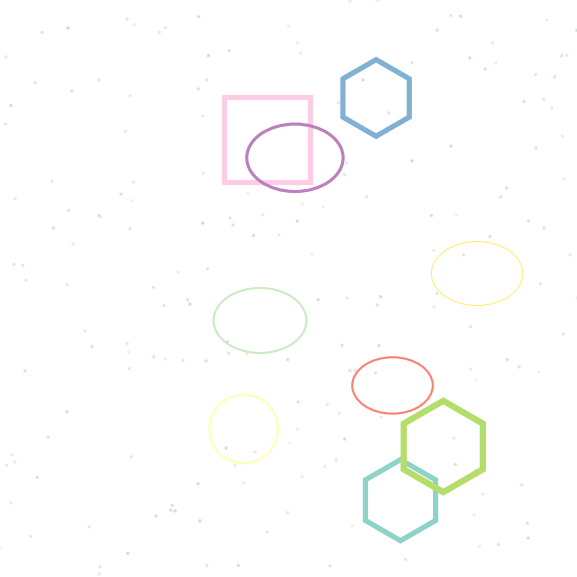[{"shape": "hexagon", "thickness": 2.5, "radius": 0.35, "center": [0.694, 0.133]}, {"shape": "circle", "thickness": 1, "radius": 0.3, "center": [0.422, 0.256]}, {"shape": "oval", "thickness": 1, "radius": 0.35, "center": [0.68, 0.332]}, {"shape": "hexagon", "thickness": 2.5, "radius": 0.33, "center": [0.651, 0.83]}, {"shape": "hexagon", "thickness": 3, "radius": 0.4, "center": [0.768, 0.226]}, {"shape": "square", "thickness": 2.5, "radius": 0.37, "center": [0.463, 0.758]}, {"shape": "oval", "thickness": 1.5, "radius": 0.42, "center": [0.511, 0.726]}, {"shape": "oval", "thickness": 1, "radius": 0.4, "center": [0.45, 0.444]}, {"shape": "oval", "thickness": 0.5, "radius": 0.4, "center": [0.826, 0.526]}]